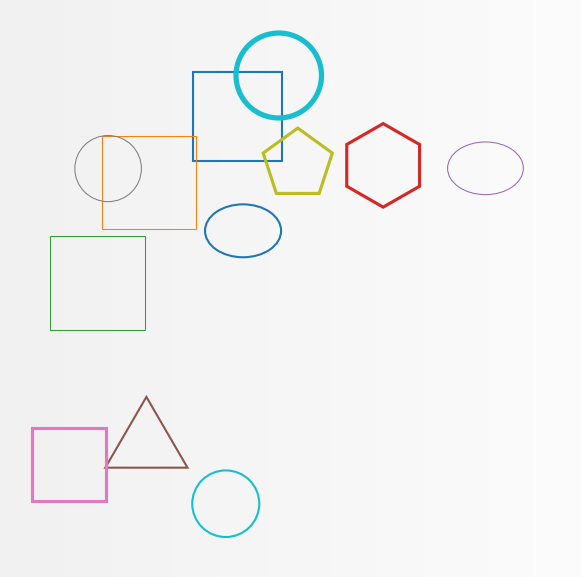[{"shape": "square", "thickness": 1, "radius": 0.38, "center": [0.409, 0.797]}, {"shape": "oval", "thickness": 1, "radius": 0.33, "center": [0.418, 0.599]}, {"shape": "square", "thickness": 0.5, "radius": 0.4, "center": [0.257, 0.683]}, {"shape": "square", "thickness": 0.5, "radius": 0.41, "center": [0.168, 0.509]}, {"shape": "hexagon", "thickness": 1.5, "radius": 0.36, "center": [0.659, 0.713]}, {"shape": "oval", "thickness": 0.5, "radius": 0.33, "center": [0.835, 0.708]}, {"shape": "triangle", "thickness": 1, "radius": 0.41, "center": [0.252, 0.23]}, {"shape": "square", "thickness": 1.5, "radius": 0.32, "center": [0.119, 0.195]}, {"shape": "circle", "thickness": 0.5, "radius": 0.29, "center": [0.186, 0.707]}, {"shape": "pentagon", "thickness": 1.5, "radius": 0.31, "center": [0.512, 0.715]}, {"shape": "circle", "thickness": 1, "radius": 0.29, "center": [0.388, 0.127]}, {"shape": "circle", "thickness": 2.5, "radius": 0.37, "center": [0.48, 0.868]}]